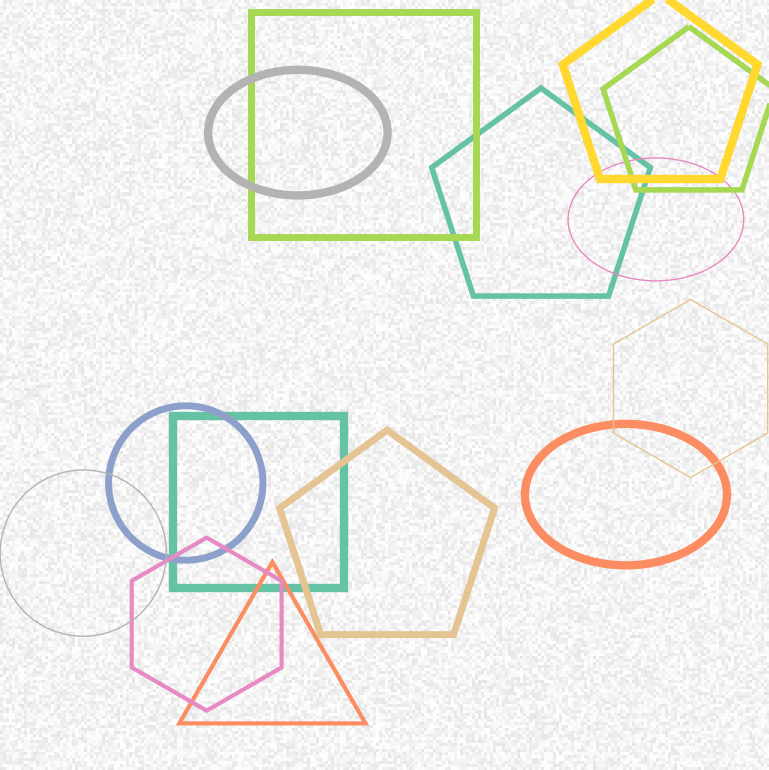[{"shape": "square", "thickness": 3, "radius": 0.56, "center": [0.336, 0.348]}, {"shape": "pentagon", "thickness": 2, "radius": 0.75, "center": [0.703, 0.736]}, {"shape": "triangle", "thickness": 1.5, "radius": 0.7, "center": [0.354, 0.13]}, {"shape": "oval", "thickness": 3, "radius": 0.66, "center": [0.813, 0.358]}, {"shape": "circle", "thickness": 2.5, "radius": 0.5, "center": [0.241, 0.373]}, {"shape": "hexagon", "thickness": 1.5, "radius": 0.56, "center": [0.268, 0.189]}, {"shape": "oval", "thickness": 0.5, "radius": 0.57, "center": [0.852, 0.715]}, {"shape": "square", "thickness": 2.5, "radius": 0.73, "center": [0.472, 0.838]}, {"shape": "pentagon", "thickness": 2, "radius": 0.59, "center": [0.895, 0.848]}, {"shape": "pentagon", "thickness": 3, "radius": 0.66, "center": [0.857, 0.875]}, {"shape": "pentagon", "thickness": 2.5, "radius": 0.73, "center": [0.503, 0.295]}, {"shape": "hexagon", "thickness": 0.5, "radius": 0.58, "center": [0.897, 0.495]}, {"shape": "oval", "thickness": 3, "radius": 0.58, "center": [0.387, 0.828]}, {"shape": "circle", "thickness": 0.5, "radius": 0.54, "center": [0.108, 0.282]}]